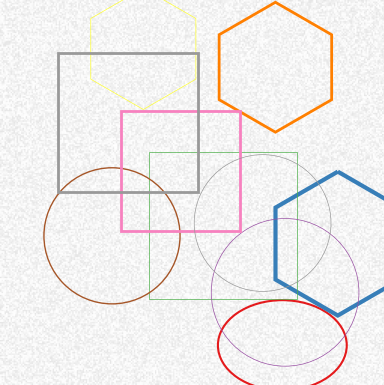[{"shape": "oval", "thickness": 1.5, "radius": 0.84, "center": [0.733, 0.103]}, {"shape": "hexagon", "thickness": 3, "radius": 0.93, "center": [0.877, 0.367]}, {"shape": "square", "thickness": 0.5, "radius": 0.96, "center": [0.579, 0.414]}, {"shape": "circle", "thickness": 0.5, "radius": 0.96, "center": [0.741, 0.241]}, {"shape": "hexagon", "thickness": 2, "radius": 0.84, "center": [0.715, 0.825]}, {"shape": "hexagon", "thickness": 0.5, "radius": 0.79, "center": [0.372, 0.873]}, {"shape": "circle", "thickness": 1, "radius": 0.88, "center": [0.291, 0.387]}, {"shape": "square", "thickness": 2, "radius": 0.77, "center": [0.469, 0.556]}, {"shape": "square", "thickness": 2, "radius": 0.9, "center": [0.332, 0.681]}, {"shape": "circle", "thickness": 0.5, "radius": 0.89, "center": [0.682, 0.421]}]